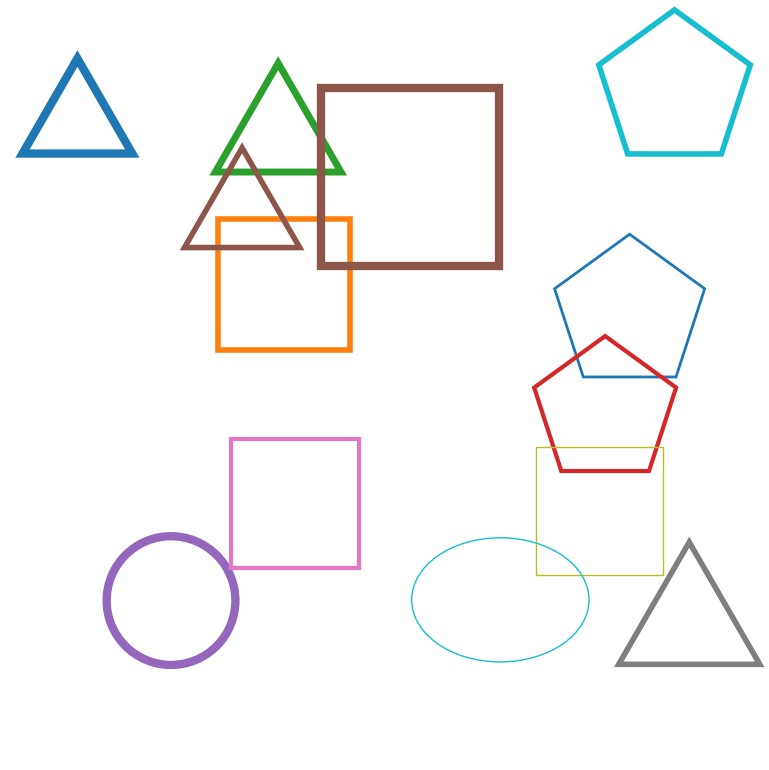[{"shape": "triangle", "thickness": 3, "radius": 0.41, "center": [0.101, 0.842]}, {"shape": "pentagon", "thickness": 1, "radius": 0.51, "center": [0.818, 0.593]}, {"shape": "square", "thickness": 2, "radius": 0.43, "center": [0.369, 0.631]}, {"shape": "triangle", "thickness": 2.5, "radius": 0.47, "center": [0.361, 0.824]}, {"shape": "pentagon", "thickness": 1.5, "radius": 0.48, "center": [0.786, 0.467]}, {"shape": "circle", "thickness": 3, "radius": 0.42, "center": [0.222, 0.22]}, {"shape": "square", "thickness": 3, "radius": 0.58, "center": [0.533, 0.77]}, {"shape": "triangle", "thickness": 2, "radius": 0.43, "center": [0.314, 0.722]}, {"shape": "square", "thickness": 1.5, "radius": 0.42, "center": [0.383, 0.346]}, {"shape": "triangle", "thickness": 2, "radius": 0.53, "center": [0.895, 0.19]}, {"shape": "square", "thickness": 0.5, "radius": 0.41, "center": [0.779, 0.336]}, {"shape": "pentagon", "thickness": 2, "radius": 0.52, "center": [0.876, 0.884]}, {"shape": "oval", "thickness": 0.5, "radius": 0.58, "center": [0.65, 0.221]}]